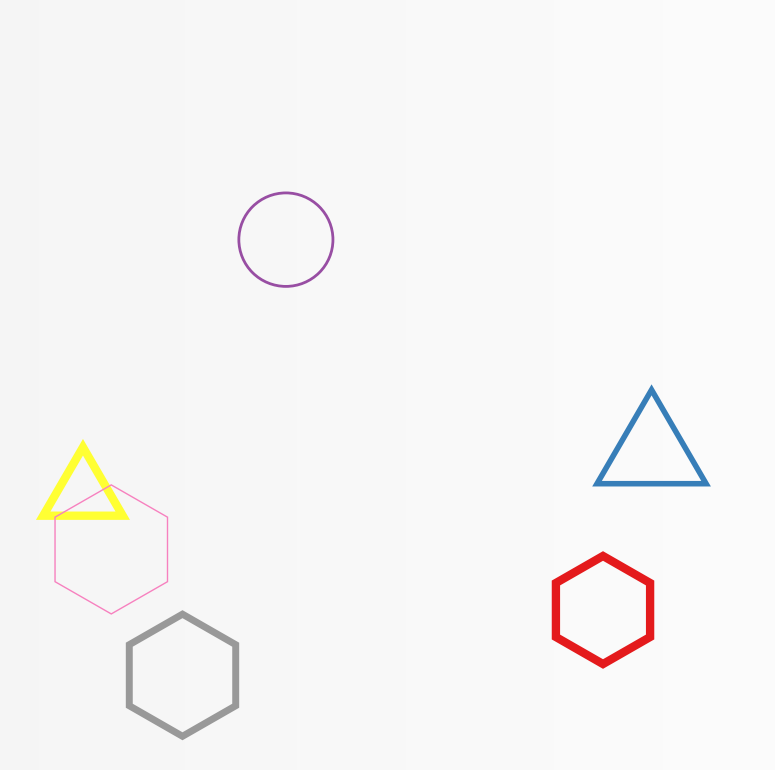[{"shape": "hexagon", "thickness": 3, "radius": 0.35, "center": [0.778, 0.208]}, {"shape": "triangle", "thickness": 2, "radius": 0.41, "center": [0.841, 0.412]}, {"shape": "circle", "thickness": 1, "radius": 0.3, "center": [0.369, 0.689]}, {"shape": "triangle", "thickness": 3, "radius": 0.3, "center": [0.107, 0.36]}, {"shape": "hexagon", "thickness": 0.5, "radius": 0.42, "center": [0.144, 0.286]}, {"shape": "hexagon", "thickness": 2.5, "radius": 0.4, "center": [0.235, 0.123]}]